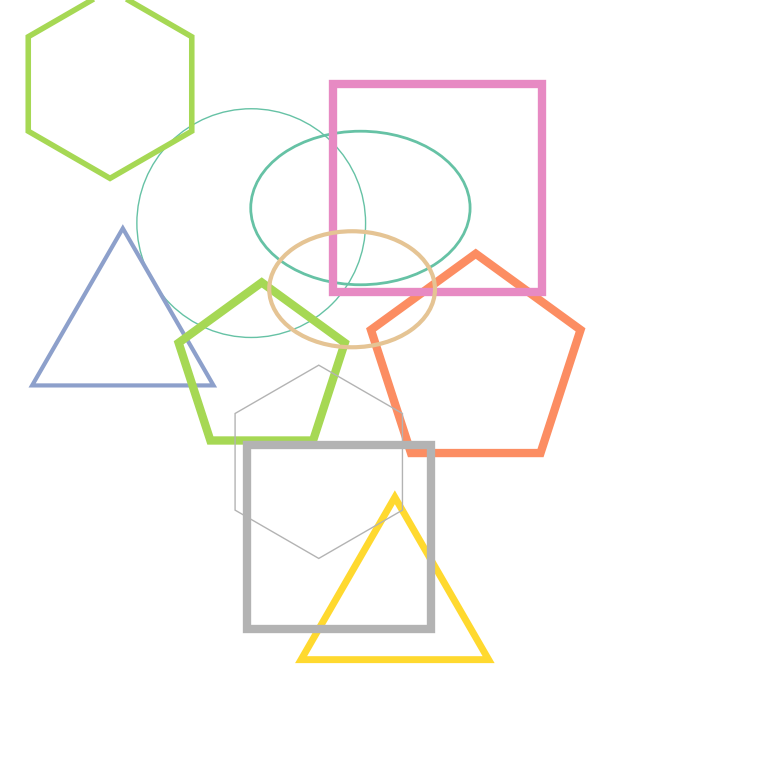[{"shape": "circle", "thickness": 0.5, "radius": 0.74, "center": [0.326, 0.71]}, {"shape": "oval", "thickness": 1, "radius": 0.71, "center": [0.468, 0.73]}, {"shape": "pentagon", "thickness": 3, "radius": 0.72, "center": [0.618, 0.527]}, {"shape": "triangle", "thickness": 1.5, "radius": 0.68, "center": [0.16, 0.567]}, {"shape": "square", "thickness": 3, "radius": 0.68, "center": [0.568, 0.756]}, {"shape": "pentagon", "thickness": 3, "radius": 0.57, "center": [0.34, 0.52]}, {"shape": "hexagon", "thickness": 2, "radius": 0.61, "center": [0.143, 0.891]}, {"shape": "triangle", "thickness": 2.5, "radius": 0.7, "center": [0.513, 0.214]}, {"shape": "oval", "thickness": 1.5, "radius": 0.54, "center": [0.457, 0.624]}, {"shape": "square", "thickness": 3, "radius": 0.6, "center": [0.44, 0.303]}, {"shape": "hexagon", "thickness": 0.5, "radius": 0.63, "center": [0.414, 0.4]}]